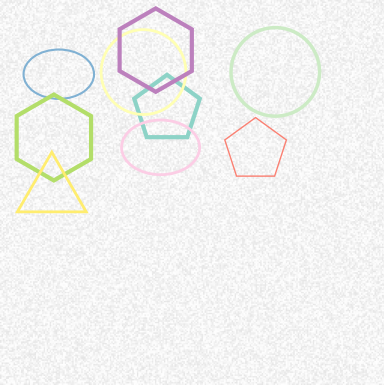[{"shape": "pentagon", "thickness": 3, "radius": 0.45, "center": [0.434, 0.716]}, {"shape": "circle", "thickness": 2, "radius": 0.55, "center": [0.373, 0.813]}, {"shape": "pentagon", "thickness": 1, "radius": 0.42, "center": [0.664, 0.611]}, {"shape": "oval", "thickness": 1.5, "radius": 0.46, "center": [0.153, 0.807]}, {"shape": "hexagon", "thickness": 3, "radius": 0.56, "center": [0.14, 0.643]}, {"shape": "oval", "thickness": 2, "radius": 0.51, "center": [0.417, 0.617]}, {"shape": "hexagon", "thickness": 3, "radius": 0.54, "center": [0.404, 0.87]}, {"shape": "circle", "thickness": 2.5, "radius": 0.57, "center": [0.715, 0.813]}, {"shape": "triangle", "thickness": 2, "radius": 0.52, "center": [0.135, 0.501]}]